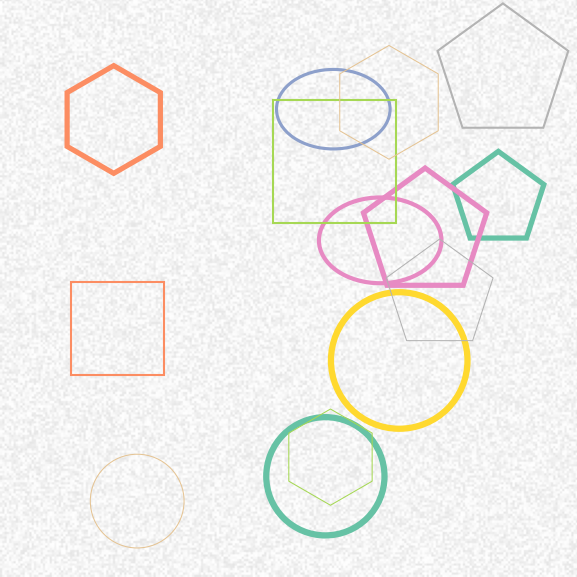[{"shape": "circle", "thickness": 3, "radius": 0.51, "center": [0.563, 0.174]}, {"shape": "pentagon", "thickness": 2.5, "radius": 0.41, "center": [0.863, 0.654]}, {"shape": "hexagon", "thickness": 2.5, "radius": 0.47, "center": [0.197, 0.792]}, {"shape": "square", "thickness": 1, "radius": 0.4, "center": [0.203, 0.43]}, {"shape": "oval", "thickness": 1.5, "radius": 0.49, "center": [0.577, 0.81]}, {"shape": "pentagon", "thickness": 2.5, "radius": 0.56, "center": [0.736, 0.596]}, {"shape": "oval", "thickness": 2, "radius": 0.53, "center": [0.658, 0.583]}, {"shape": "hexagon", "thickness": 0.5, "radius": 0.42, "center": [0.572, 0.208]}, {"shape": "square", "thickness": 1, "radius": 0.53, "center": [0.579, 0.719]}, {"shape": "circle", "thickness": 3, "radius": 0.59, "center": [0.691, 0.375]}, {"shape": "circle", "thickness": 0.5, "radius": 0.41, "center": [0.238, 0.131]}, {"shape": "hexagon", "thickness": 0.5, "radius": 0.49, "center": [0.674, 0.822]}, {"shape": "pentagon", "thickness": 1, "radius": 0.59, "center": [0.871, 0.874]}, {"shape": "pentagon", "thickness": 0.5, "radius": 0.49, "center": [0.761, 0.488]}]